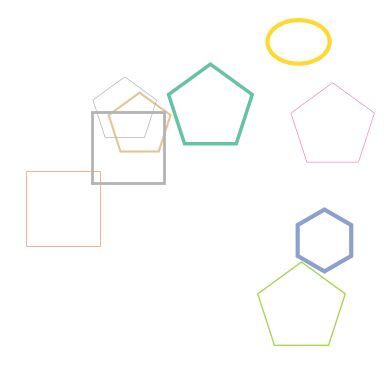[{"shape": "pentagon", "thickness": 2.5, "radius": 0.57, "center": [0.547, 0.719]}, {"shape": "square", "thickness": 0.5, "radius": 0.48, "center": [0.164, 0.458]}, {"shape": "hexagon", "thickness": 3, "radius": 0.4, "center": [0.843, 0.375]}, {"shape": "pentagon", "thickness": 0.5, "radius": 0.57, "center": [0.864, 0.671]}, {"shape": "pentagon", "thickness": 1, "radius": 0.6, "center": [0.783, 0.2]}, {"shape": "oval", "thickness": 3, "radius": 0.4, "center": [0.776, 0.891]}, {"shape": "pentagon", "thickness": 1.5, "radius": 0.42, "center": [0.363, 0.675]}, {"shape": "square", "thickness": 2, "radius": 0.46, "center": [0.332, 0.617]}, {"shape": "pentagon", "thickness": 0.5, "radius": 0.44, "center": [0.324, 0.713]}]